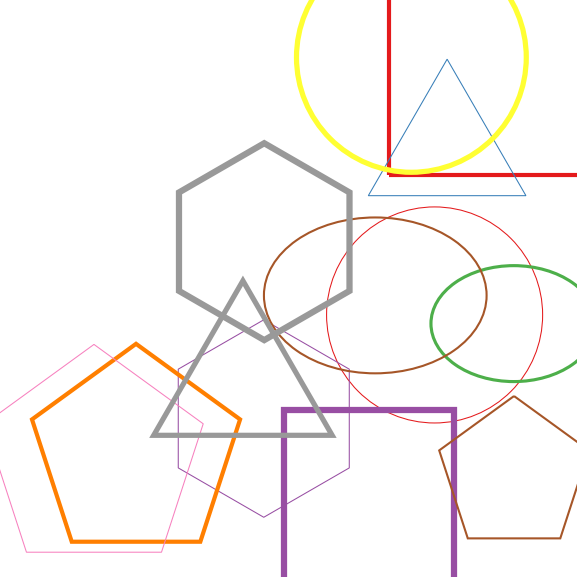[{"shape": "square", "thickness": 2, "radius": 0.86, "center": [0.844, 0.867]}, {"shape": "circle", "thickness": 0.5, "radius": 0.94, "center": [0.753, 0.454]}, {"shape": "triangle", "thickness": 0.5, "radius": 0.79, "center": [0.774, 0.739]}, {"shape": "oval", "thickness": 1.5, "radius": 0.72, "center": [0.89, 0.439]}, {"shape": "hexagon", "thickness": 0.5, "radius": 0.85, "center": [0.457, 0.274]}, {"shape": "square", "thickness": 3, "radius": 0.74, "center": [0.639, 0.142]}, {"shape": "pentagon", "thickness": 2, "radius": 0.95, "center": [0.236, 0.214]}, {"shape": "circle", "thickness": 2.5, "radius": 0.99, "center": [0.712, 0.9]}, {"shape": "oval", "thickness": 1, "radius": 0.96, "center": [0.65, 0.488]}, {"shape": "pentagon", "thickness": 1, "radius": 0.68, "center": [0.89, 0.177]}, {"shape": "pentagon", "thickness": 0.5, "radius": 0.99, "center": [0.163, 0.204]}, {"shape": "triangle", "thickness": 2.5, "radius": 0.89, "center": [0.421, 0.335]}, {"shape": "hexagon", "thickness": 3, "radius": 0.85, "center": [0.458, 0.581]}]